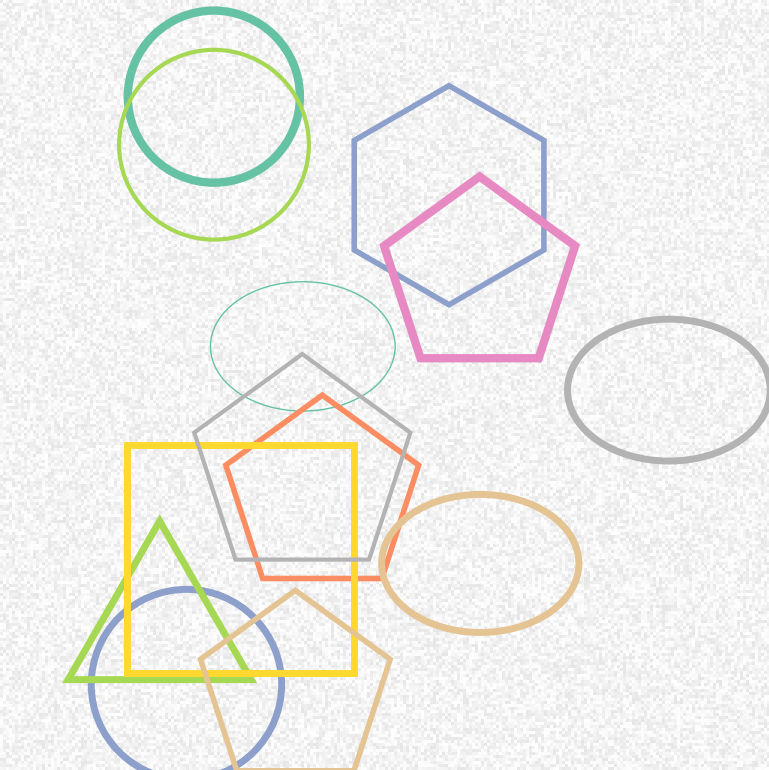[{"shape": "circle", "thickness": 3, "radius": 0.56, "center": [0.278, 0.874]}, {"shape": "oval", "thickness": 0.5, "radius": 0.6, "center": [0.393, 0.55]}, {"shape": "pentagon", "thickness": 2, "radius": 0.66, "center": [0.418, 0.355]}, {"shape": "hexagon", "thickness": 2, "radius": 0.71, "center": [0.583, 0.746]}, {"shape": "circle", "thickness": 2.5, "radius": 0.62, "center": [0.242, 0.111]}, {"shape": "pentagon", "thickness": 3, "radius": 0.65, "center": [0.623, 0.64]}, {"shape": "circle", "thickness": 1.5, "radius": 0.62, "center": [0.278, 0.812]}, {"shape": "triangle", "thickness": 2.5, "radius": 0.69, "center": [0.207, 0.186]}, {"shape": "square", "thickness": 2.5, "radius": 0.74, "center": [0.313, 0.274]}, {"shape": "oval", "thickness": 2.5, "radius": 0.64, "center": [0.624, 0.268]}, {"shape": "pentagon", "thickness": 2, "radius": 0.65, "center": [0.384, 0.104]}, {"shape": "pentagon", "thickness": 1.5, "radius": 0.74, "center": [0.393, 0.393]}, {"shape": "oval", "thickness": 2.5, "radius": 0.66, "center": [0.869, 0.493]}]